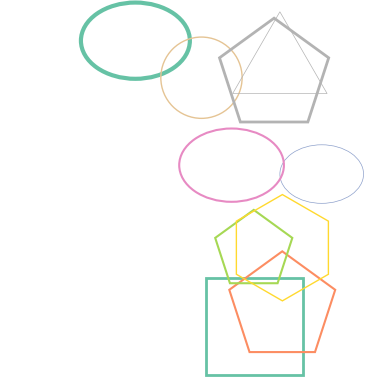[{"shape": "oval", "thickness": 3, "radius": 0.71, "center": [0.352, 0.894]}, {"shape": "square", "thickness": 2, "radius": 0.63, "center": [0.66, 0.152]}, {"shape": "pentagon", "thickness": 1.5, "radius": 0.72, "center": [0.733, 0.203]}, {"shape": "oval", "thickness": 0.5, "radius": 0.54, "center": [0.836, 0.548]}, {"shape": "oval", "thickness": 1.5, "radius": 0.68, "center": [0.601, 0.571]}, {"shape": "pentagon", "thickness": 1.5, "radius": 0.53, "center": [0.659, 0.35]}, {"shape": "hexagon", "thickness": 1, "radius": 0.69, "center": [0.733, 0.357]}, {"shape": "circle", "thickness": 1, "radius": 0.53, "center": [0.523, 0.798]}, {"shape": "triangle", "thickness": 0.5, "radius": 0.71, "center": [0.727, 0.828]}, {"shape": "pentagon", "thickness": 2, "radius": 0.75, "center": [0.712, 0.804]}]